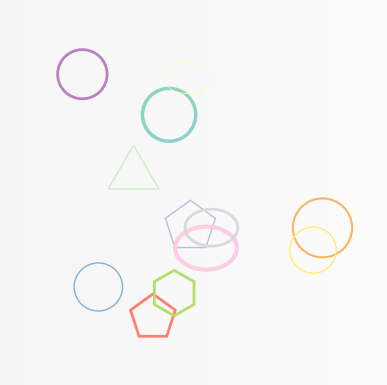[{"shape": "circle", "thickness": 2.5, "radius": 0.34, "center": [0.436, 0.702]}, {"shape": "oval", "thickness": 0.5, "radius": 0.3, "center": [0.483, 0.799]}, {"shape": "pentagon", "thickness": 1, "radius": 0.34, "center": [0.491, 0.412]}, {"shape": "pentagon", "thickness": 2, "radius": 0.3, "center": [0.395, 0.176]}, {"shape": "circle", "thickness": 1, "radius": 0.31, "center": [0.254, 0.255]}, {"shape": "circle", "thickness": 1.5, "radius": 0.38, "center": [0.832, 0.408]}, {"shape": "hexagon", "thickness": 2, "radius": 0.3, "center": [0.449, 0.239]}, {"shape": "oval", "thickness": 3, "radius": 0.4, "center": [0.532, 0.356]}, {"shape": "oval", "thickness": 2, "radius": 0.34, "center": [0.546, 0.409]}, {"shape": "circle", "thickness": 2, "radius": 0.32, "center": [0.213, 0.807]}, {"shape": "triangle", "thickness": 1, "radius": 0.38, "center": [0.345, 0.547]}, {"shape": "circle", "thickness": 1, "radius": 0.3, "center": [0.808, 0.35]}]